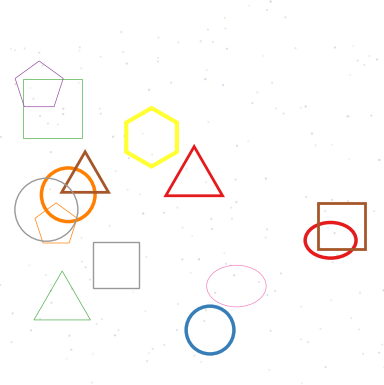[{"shape": "oval", "thickness": 2.5, "radius": 0.33, "center": [0.859, 0.376]}, {"shape": "triangle", "thickness": 2, "radius": 0.43, "center": [0.504, 0.534]}, {"shape": "circle", "thickness": 2.5, "radius": 0.31, "center": [0.546, 0.143]}, {"shape": "square", "thickness": 0.5, "radius": 0.38, "center": [0.136, 0.717]}, {"shape": "triangle", "thickness": 0.5, "radius": 0.42, "center": [0.162, 0.211]}, {"shape": "pentagon", "thickness": 0.5, "radius": 0.33, "center": [0.102, 0.776]}, {"shape": "circle", "thickness": 2.5, "radius": 0.35, "center": [0.177, 0.494]}, {"shape": "pentagon", "thickness": 0.5, "radius": 0.29, "center": [0.146, 0.415]}, {"shape": "hexagon", "thickness": 3, "radius": 0.38, "center": [0.394, 0.643]}, {"shape": "square", "thickness": 2, "radius": 0.3, "center": [0.887, 0.414]}, {"shape": "triangle", "thickness": 2, "radius": 0.35, "center": [0.221, 0.536]}, {"shape": "oval", "thickness": 0.5, "radius": 0.39, "center": [0.614, 0.257]}, {"shape": "circle", "thickness": 1, "radius": 0.41, "center": [0.12, 0.455]}, {"shape": "square", "thickness": 1, "radius": 0.3, "center": [0.301, 0.312]}]